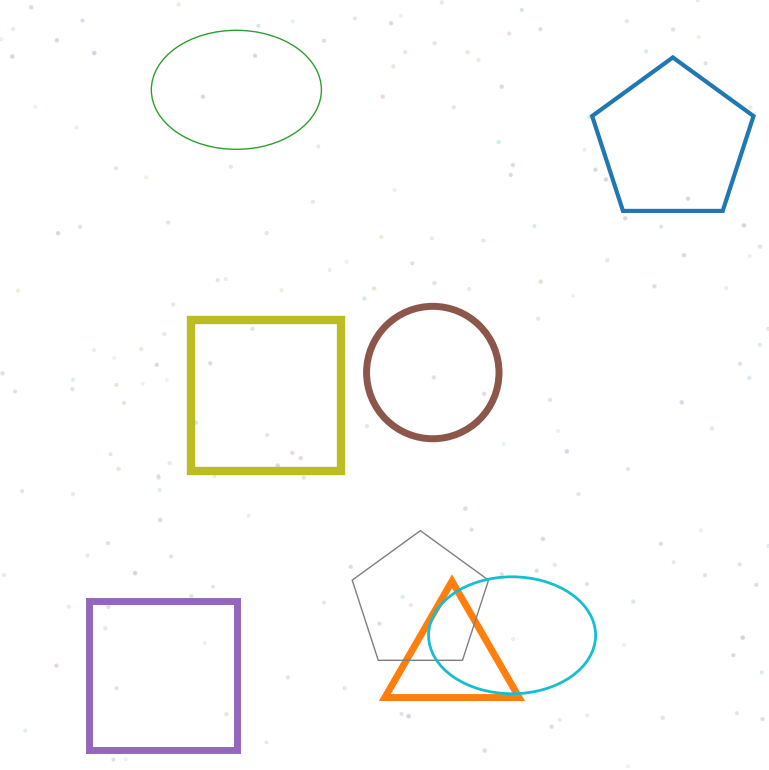[{"shape": "pentagon", "thickness": 1.5, "radius": 0.55, "center": [0.874, 0.815]}, {"shape": "triangle", "thickness": 2.5, "radius": 0.5, "center": [0.587, 0.144]}, {"shape": "oval", "thickness": 0.5, "radius": 0.55, "center": [0.307, 0.883]}, {"shape": "square", "thickness": 2.5, "radius": 0.48, "center": [0.212, 0.123]}, {"shape": "circle", "thickness": 2.5, "radius": 0.43, "center": [0.562, 0.516]}, {"shape": "pentagon", "thickness": 0.5, "radius": 0.47, "center": [0.546, 0.218]}, {"shape": "square", "thickness": 3, "radius": 0.49, "center": [0.346, 0.486]}, {"shape": "oval", "thickness": 1, "radius": 0.54, "center": [0.665, 0.175]}]